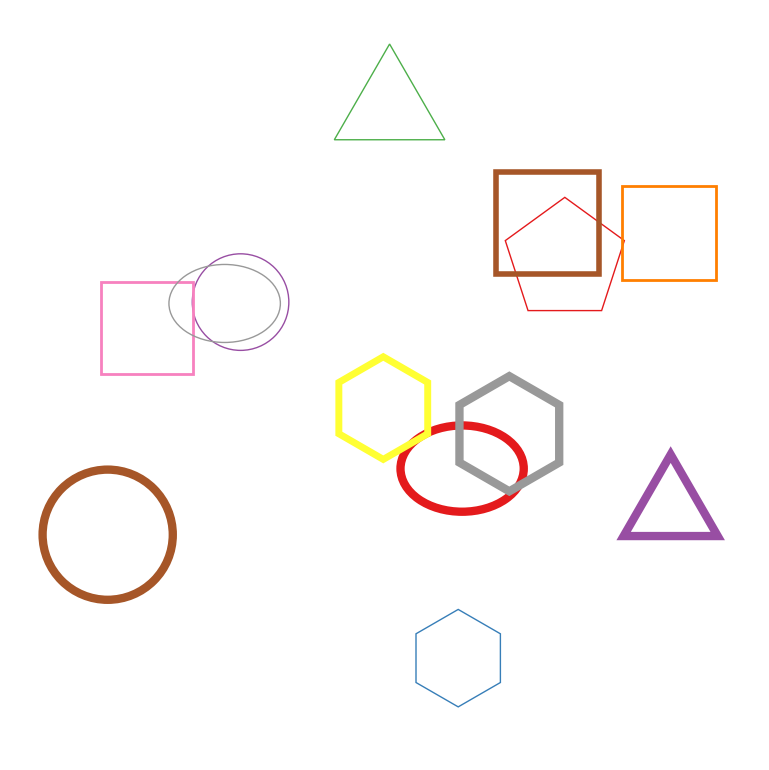[{"shape": "oval", "thickness": 3, "radius": 0.4, "center": [0.6, 0.391]}, {"shape": "pentagon", "thickness": 0.5, "radius": 0.41, "center": [0.734, 0.662]}, {"shape": "hexagon", "thickness": 0.5, "radius": 0.32, "center": [0.595, 0.145]}, {"shape": "triangle", "thickness": 0.5, "radius": 0.41, "center": [0.506, 0.86]}, {"shape": "triangle", "thickness": 3, "radius": 0.35, "center": [0.871, 0.339]}, {"shape": "circle", "thickness": 0.5, "radius": 0.31, "center": [0.312, 0.608]}, {"shape": "square", "thickness": 1, "radius": 0.31, "center": [0.869, 0.697]}, {"shape": "hexagon", "thickness": 2.5, "radius": 0.33, "center": [0.498, 0.47]}, {"shape": "square", "thickness": 2, "radius": 0.33, "center": [0.711, 0.711]}, {"shape": "circle", "thickness": 3, "radius": 0.42, "center": [0.14, 0.306]}, {"shape": "square", "thickness": 1, "radius": 0.3, "center": [0.191, 0.574]}, {"shape": "hexagon", "thickness": 3, "radius": 0.37, "center": [0.661, 0.437]}, {"shape": "oval", "thickness": 0.5, "radius": 0.36, "center": [0.292, 0.606]}]